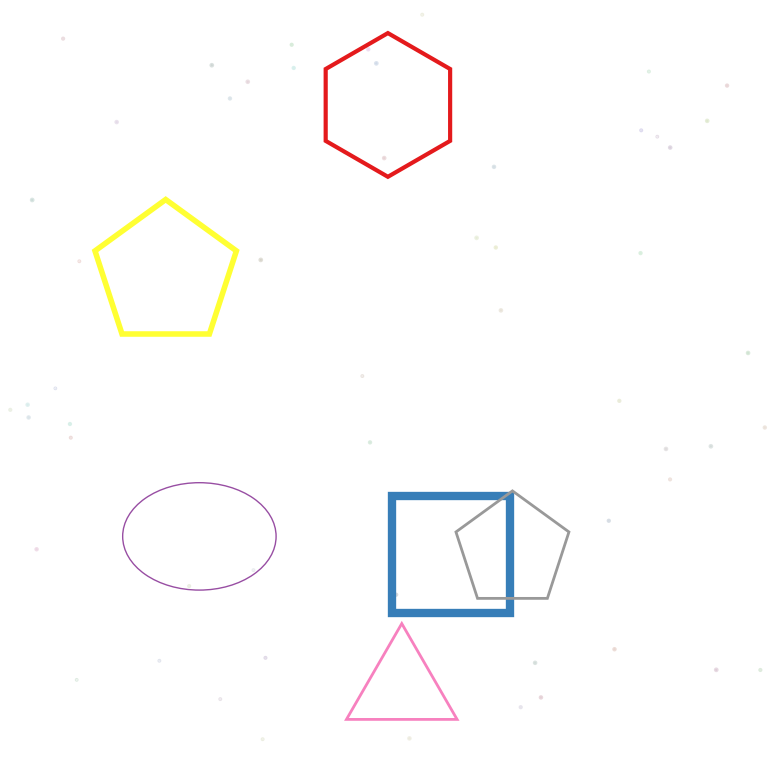[{"shape": "hexagon", "thickness": 1.5, "radius": 0.47, "center": [0.504, 0.864]}, {"shape": "square", "thickness": 3, "radius": 0.38, "center": [0.586, 0.28]}, {"shape": "oval", "thickness": 0.5, "radius": 0.5, "center": [0.259, 0.303]}, {"shape": "pentagon", "thickness": 2, "radius": 0.48, "center": [0.215, 0.644]}, {"shape": "triangle", "thickness": 1, "radius": 0.41, "center": [0.522, 0.107]}, {"shape": "pentagon", "thickness": 1, "radius": 0.39, "center": [0.666, 0.285]}]